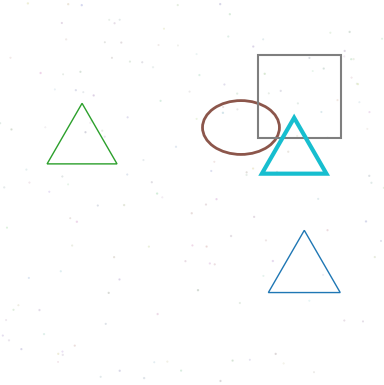[{"shape": "triangle", "thickness": 1, "radius": 0.54, "center": [0.79, 0.294]}, {"shape": "triangle", "thickness": 1, "radius": 0.52, "center": [0.213, 0.627]}, {"shape": "oval", "thickness": 2, "radius": 0.5, "center": [0.626, 0.669]}, {"shape": "square", "thickness": 1.5, "radius": 0.54, "center": [0.778, 0.75]}, {"shape": "triangle", "thickness": 3, "radius": 0.48, "center": [0.764, 0.597]}]